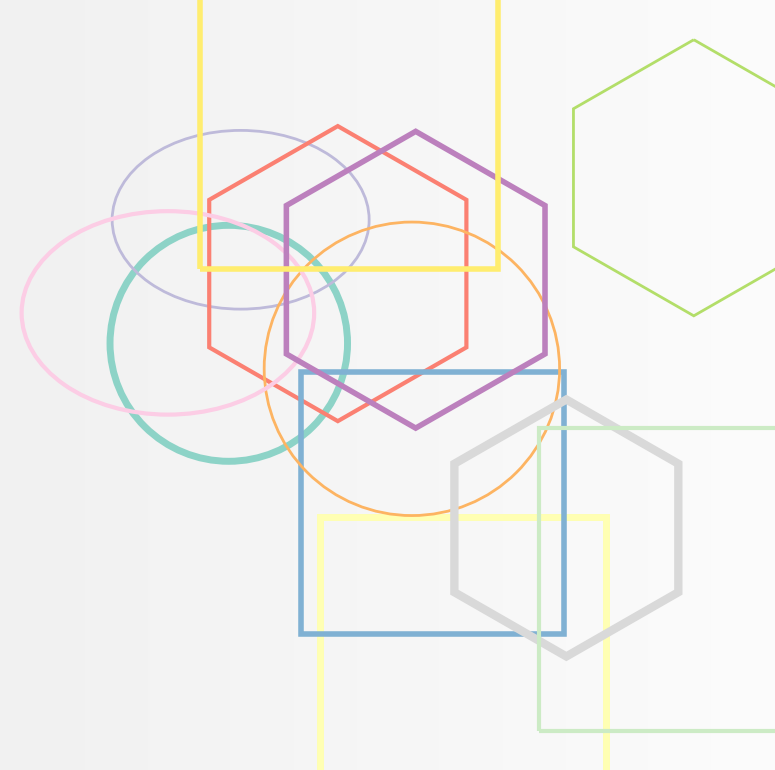[{"shape": "circle", "thickness": 2.5, "radius": 0.77, "center": [0.295, 0.554]}, {"shape": "square", "thickness": 2.5, "radius": 0.92, "center": [0.598, 0.144]}, {"shape": "oval", "thickness": 1, "radius": 0.83, "center": [0.311, 0.715]}, {"shape": "hexagon", "thickness": 1.5, "radius": 0.96, "center": [0.436, 0.645]}, {"shape": "square", "thickness": 2, "radius": 0.85, "center": [0.558, 0.346]}, {"shape": "circle", "thickness": 1, "radius": 0.95, "center": [0.531, 0.521]}, {"shape": "hexagon", "thickness": 1, "radius": 0.9, "center": [0.895, 0.769]}, {"shape": "oval", "thickness": 1.5, "radius": 0.94, "center": [0.217, 0.594]}, {"shape": "hexagon", "thickness": 3, "radius": 0.83, "center": [0.731, 0.314]}, {"shape": "hexagon", "thickness": 2, "radius": 0.96, "center": [0.536, 0.637]}, {"shape": "square", "thickness": 1.5, "radius": 0.98, "center": [0.893, 0.247]}, {"shape": "square", "thickness": 2, "radius": 0.96, "center": [0.45, 0.843]}]